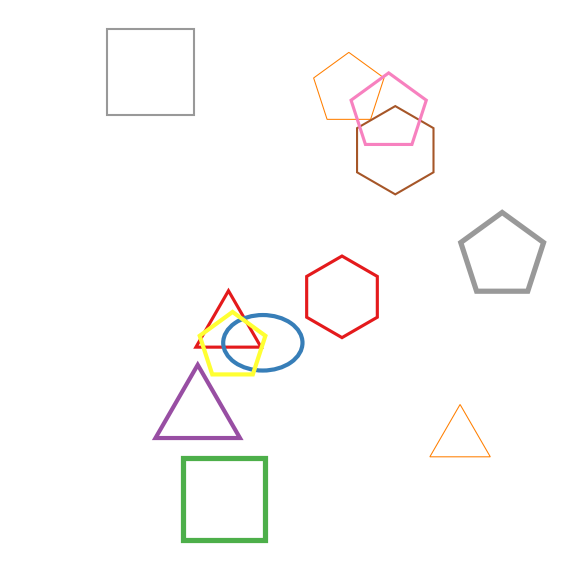[{"shape": "triangle", "thickness": 1.5, "radius": 0.33, "center": [0.396, 0.431]}, {"shape": "hexagon", "thickness": 1.5, "radius": 0.35, "center": [0.592, 0.485]}, {"shape": "oval", "thickness": 2, "radius": 0.34, "center": [0.455, 0.406]}, {"shape": "square", "thickness": 2.5, "radius": 0.36, "center": [0.388, 0.136]}, {"shape": "triangle", "thickness": 2, "radius": 0.42, "center": [0.342, 0.283]}, {"shape": "triangle", "thickness": 0.5, "radius": 0.3, "center": [0.797, 0.238]}, {"shape": "pentagon", "thickness": 0.5, "radius": 0.32, "center": [0.604, 0.844]}, {"shape": "pentagon", "thickness": 2, "radius": 0.3, "center": [0.403, 0.399]}, {"shape": "hexagon", "thickness": 1, "radius": 0.38, "center": [0.684, 0.739]}, {"shape": "pentagon", "thickness": 1.5, "radius": 0.34, "center": [0.673, 0.804]}, {"shape": "pentagon", "thickness": 2.5, "radius": 0.38, "center": [0.87, 0.556]}, {"shape": "square", "thickness": 1, "radius": 0.38, "center": [0.26, 0.874]}]